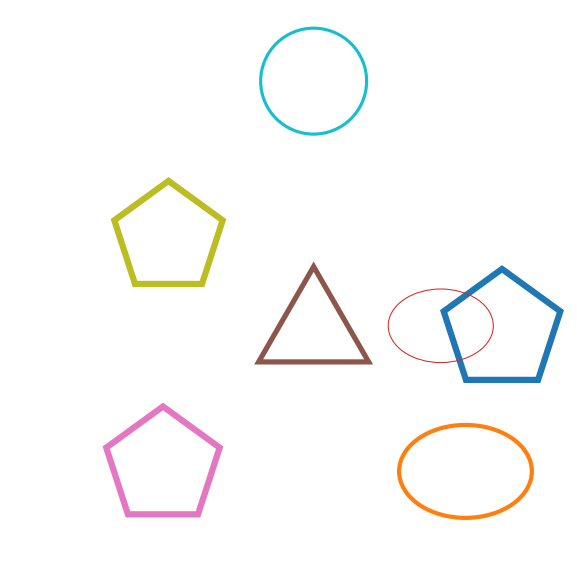[{"shape": "pentagon", "thickness": 3, "radius": 0.53, "center": [0.869, 0.427]}, {"shape": "oval", "thickness": 2, "radius": 0.57, "center": [0.806, 0.183]}, {"shape": "oval", "thickness": 0.5, "radius": 0.45, "center": [0.763, 0.435]}, {"shape": "triangle", "thickness": 2.5, "radius": 0.55, "center": [0.543, 0.427]}, {"shape": "pentagon", "thickness": 3, "radius": 0.52, "center": [0.282, 0.192]}, {"shape": "pentagon", "thickness": 3, "radius": 0.49, "center": [0.292, 0.587]}, {"shape": "circle", "thickness": 1.5, "radius": 0.46, "center": [0.543, 0.859]}]